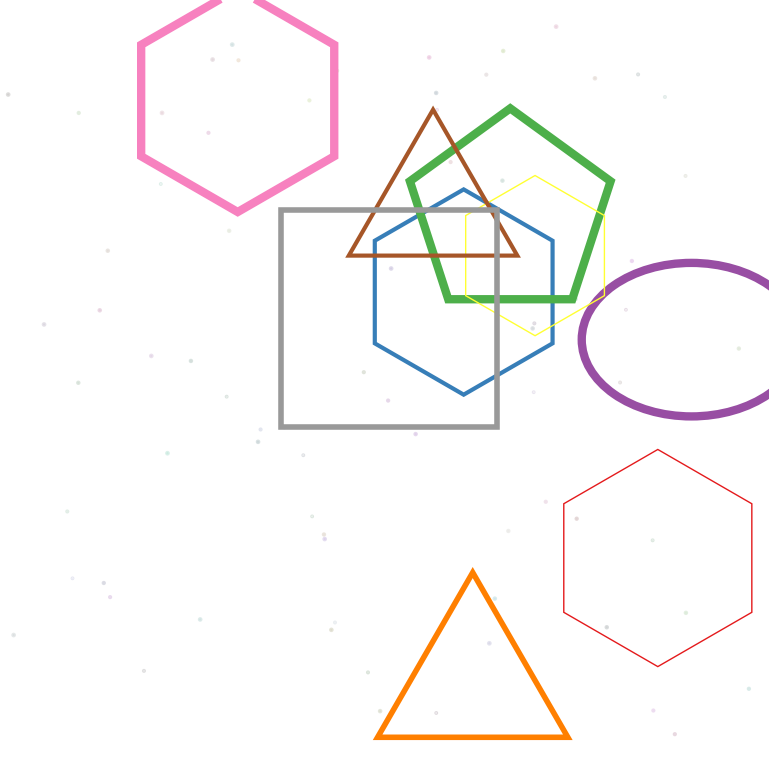[{"shape": "hexagon", "thickness": 0.5, "radius": 0.7, "center": [0.854, 0.275]}, {"shape": "hexagon", "thickness": 1.5, "radius": 0.67, "center": [0.602, 0.621]}, {"shape": "pentagon", "thickness": 3, "radius": 0.69, "center": [0.663, 0.722]}, {"shape": "oval", "thickness": 3, "radius": 0.71, "center": [0.898, 0.559]}, {"shape": "triangle", "thickness": 2, "radius": 0.71, "center": [0.614, 0.114]}, {"shape": "hexagon", "thickness": 0.5, "radius": 0.52, "center": [0.695, 0.668]}, {"shape": "triangle", "thickness": 1.5, "radius": 0.63, "center": [0.562, 0.731]}, {"shape": "hexagon", "thickness": 3, "radius": 0.72, "center": [0.309, 0.869]}, {"shape": "square", "thickness": 2, "radius": 0.7, "center": [0.505, 0.587]}]